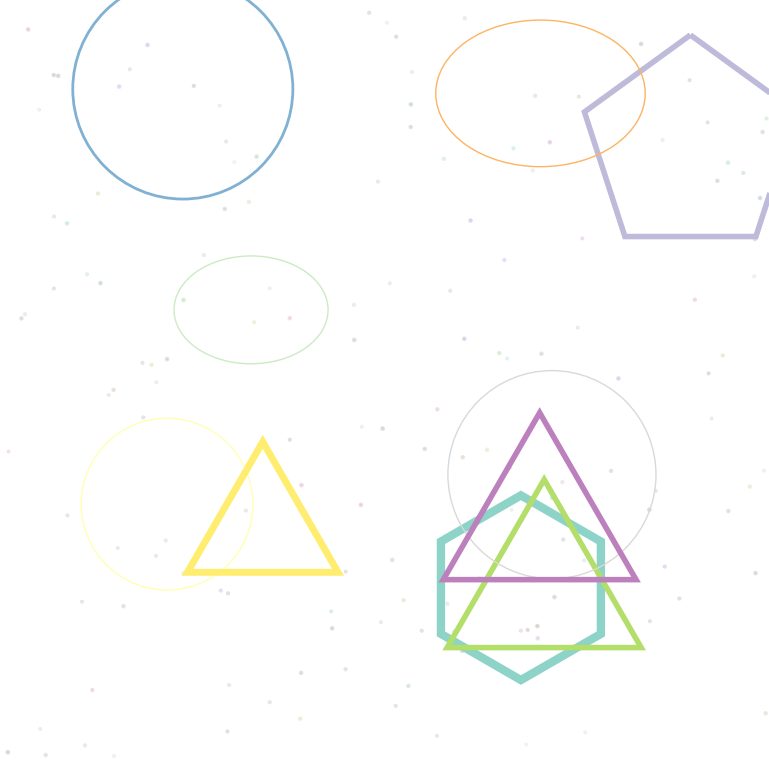[{"shape": "hexagon", "thickness": 3, "radius": 0.6, "center": [0.677, 0.237]}, {"shape": "circle", "thickness": 0.5, "radius": 0.56, "center": [0.217, 0.345]}, {"shape": "pentagon", "thickness": 2, "radius": 0.72, "center": [0.897, 0.81]}, {"shape": "circle", "thickness": 1, "radius": 0.71, "center": [0.237, 0.884]}, {"shape": "oval", "thickness": 0.5, "radius": 0.68, "center": [0.702, 0.879]}, {"shape": "triangle", "thickness": 2, "radius": 0.73, "center": [0.707, 0.232]}, {"shape": "circle", "thickness": 0.5, "radius": 0.68, "center": [0.717, 0.384]}, {"shape": "triangle", "thickness": 2, "radius": 0.72, "center": [0.701, 0.319]}, {"shape": "oval", "thickness": 0.5, "radius": 0.5, "center": [0.326, 0.598]}, {"shape": "triangle", "thickness": 2.5, "radius": 0.56, "center": [0.341, 0.313]}]